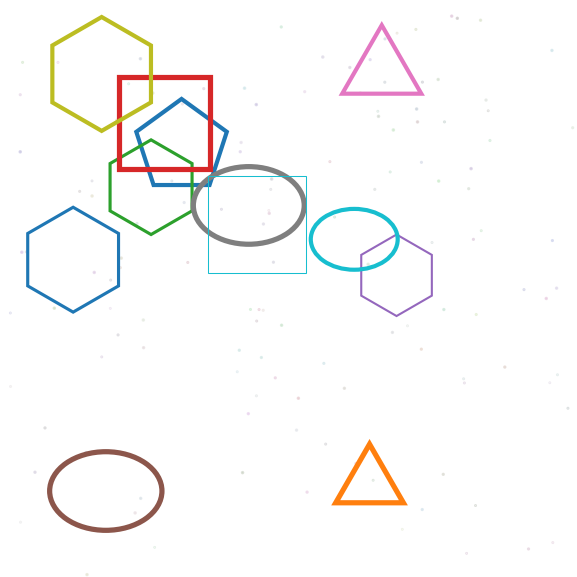[{"shape": "pentagon", "thickness": 2, "radius": 0.41, "center": [0.314, 0.745]}, {"shape": "hexagon", "thickness": 1.5, "radius": 0.45, "center": [0.127, 0.549]}, {"shape": "triangle", "thickness": 2.5, "radius": 0.34, "center": [0.64, 0.162]}, {"shape": "hexagon", "thickness": 1.5, "radius": 0.41, "center": [0.262, 0.675]}, {"shape": "square", "thickness": 2.5, "radius": 0.4, "center": [0.285, 0.786]}, {"shape": "hexagon", "thickness": 1, "radius": 0.35, "center": [0.687, 0.522]}, {"shape": "oval", "thickness": 2.5, "radius": 0.49, "center": [0.183, 0.149]}, {"shape": "triangle", "thickness": 2, "radius": 0.4, "center": [0.661, 0.876]}, {"shape": "oval", "thickness": 2.5, "radius": 0.48, "center": [0.431, 0.643]}, {"shape": "hexagon", "thickness": 2, "radius": 0.49, "center": [0.176, 0.871]}, {"shape": "square", "thickness": 0.5, "radius": 0.42, "center": [0.445, 0.61]}, {"shape": "oval", "thickness": 2, "radius": 0.38, "center": [0.613, 0.585]}]